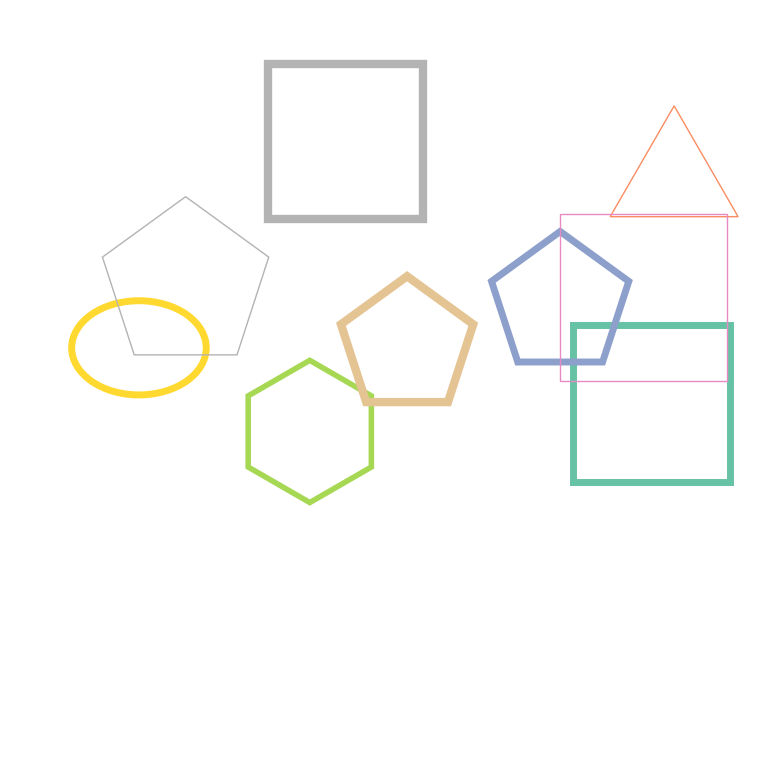[{"shape": "square", "thickness": 2.5, "radius": 0.51, "center": [0.846, 0.476]}, {"shape": "triangle", "thickness": 0.5, "radius": 0.48, "center": [0.876, 0.767]}, {"shape": "pentagon", "thickness": 2.5, "radius": 0.47, "center": [0.727, 0.606]}, {"shape": "square", "thickness": 0.5, "radius": 0.54, "center": [0.836, 0.614]}, {"shape": "hexagon", "thickness": 2, "radius": 0.46, "center": [0.402, 0.44]}, {"shape": "oval", "thickness": 2.5, "radius": 0.44, "center": [0.18, 0.548]}, {"shape": "pentagon", "thickness": 3, "radius": 0.45, "center": [0.529, 0.551]}, {"shape": "square", "thickness": 3, "radius": 0.5, "center": [0.449, 0.816]}, {"shape": "pentagon", "thickness": 0.5, "radius": 0.57, "center": [0.241, 0.631]}]